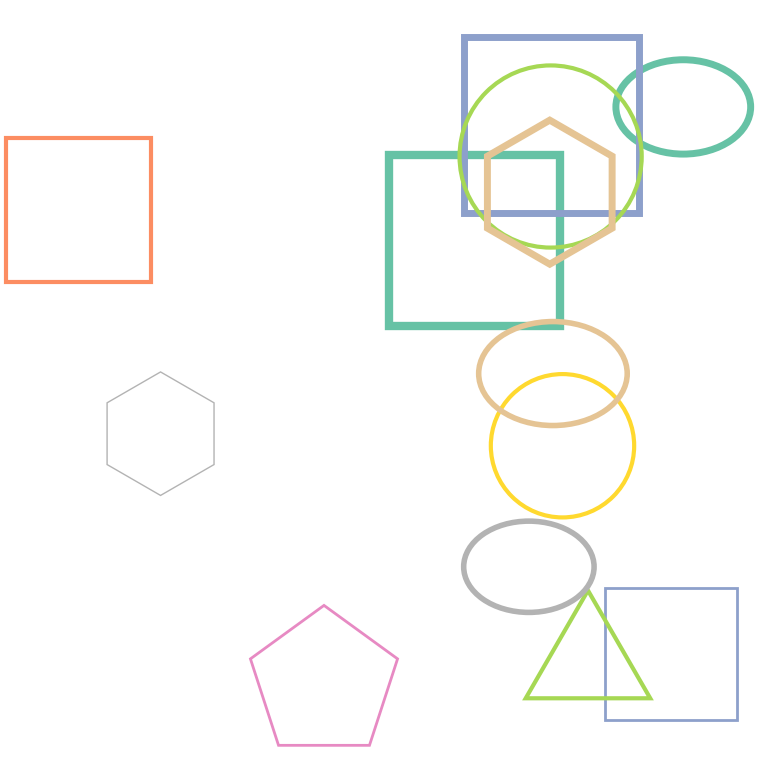[{"shape": "square", "thickness": 3, "radius": 0.55, "center": [0.616, 0.687]}, {"shape": "oval", "thickness": 2.5, "radius": 0.44, "center": [0.887, 0.861]}, {"shape": "square", "thickness": 1.5, "radius": 0.47, "center": [0.102, 0.727]}, {"shape": "square", "thickness": 2.5, "radius": 0.57, "center": [0.716, 0.838]}, {"shape": "square", "thickness": 1, "radius": 0.43, "center": [0.871, 0.151]}, {"shape": "pentagon", "thickness": 1, "radius": 0.5, "center": [0.421, 0.113]}, {"shape": "circle", "thickness": 1.5, "radius": 0.59, "center": [0.715, 0.797]}, {"shape": "triangle", "thickness": 1.5, "radius": 0.47, "center": [0.764, 0.14]}, {"shape": "circle", "thickness": 1.5, "radius": 0.47, "center": [0.731, 0.421]}, {"shape": "hexagon", "thickness": 2.5, "radius": 0.47, "center": [0.714, 0.75]}, {"shape": "oval", "thickness": 2, "radius": 0.48, "center": [0.718, 0.515]}, {"shape": "hexagon", "thickness": 0.5, "radius": 0.4, "center": [0.209, 0.437]}, {"shape": "oval", "thickness": 2, "radius": 0.42, "center": [0.687, 0.264]}]